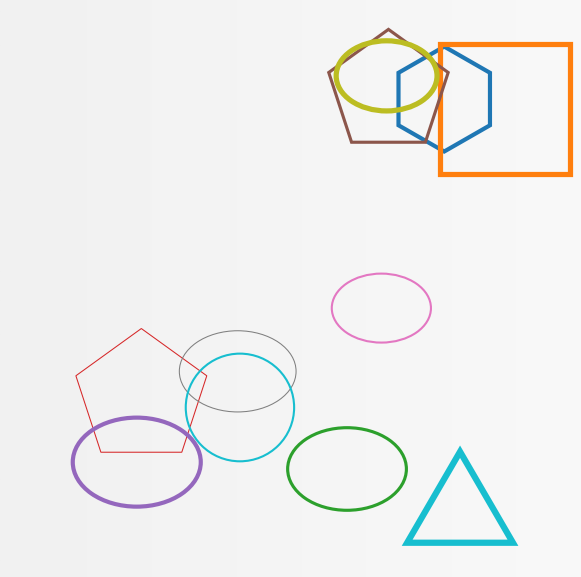[{"shape": "hexagon", "thickness": 2, "radius": 0.45, "center": [0.764, 0.828]}, {"shape": "square", "thickness": 2.5, "radius": 0.56, "center": [0.869, 0.81]}, {"shape": "oval", "thickness": 1.5, "radius": 0.51, "center": [0.597, 0.187]}, {"shape": "pentagon", "thickness": 0.5, "radius": 0.59, "center": [0.243, 0.312]}, {"shape": "oval", "thickness": 2, "radius": 0.55, "center": [0.235, 0.199]}, {"shape": "pentagon", "thickness": 1.5, "radius": 0.54, "center": [0.668, 0.84]}, {"shape": "oval", "thickness": 1, "radius": 0.43, "center": [0.656, 0.466]}, {"shape": "oval", "thickness": 0.5, "radius": 0.5, "center": [0.409, 0.356]}, {"shape": "oval", "thickness": 2.5, "radius": 0.43, "center": [0.665, 0.868]}, {"shape": "circle", "thickness": 1, "radius": 0.47, "center": [0.413, 0.294]}, {"shape": "triangle", "thickness": 3, "radius": 0.53, "center": [0.791, 0.112]}]